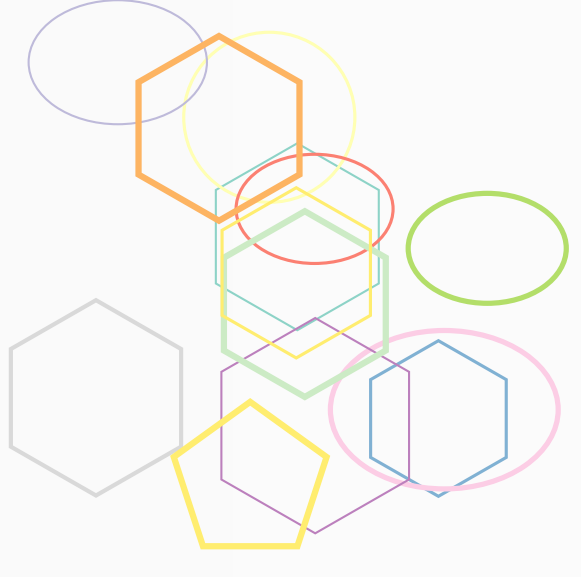[{"shape": "hexagon", "thickness": 1, "radius": 0.81, "center": [0.511, 0.589]}, {"shape": "circle", "thickness": 1.5, "radius": 0.74, "center": [0.463, 0.796]}, {"shape": "oval", "thickness": 1, "radius": 0.77, "center": [0.203, 0.891]}, {"shape": "oval", "thickness": 1.5, "radius": 0.68, "center": [0.541, 0.637]}, {"shape": "hexagon", "thickness": 1.5, "radius": 0.67, "center": [0.754, 0.274]}, {"shape": "hexagon", "thickness": 3, "radius": 0.8, "center": [0.377, 0.777]}, {"shape": "oval", "thickness": 2.5, "radius": 0.68, "center": [0.838, 0.569]}, {"shape": "oval", "thickness": 2.5, "radius": 0.98, "center": [0.764, 0.29]}, {"shape": "hexagon", "thickness": 2, "radius": 0.85, "center": [0.165, 0.31]}, {"shape": "hexagon", "thickness": 1, "radius": 0.93, "center": [0.542, 0.262]}, {"shape": "hexagon", "thickness": 3, "radius": 0.8, "center": [0.524, 0.473]}, {"shape": "pentagon", "thickness": 3, "radius": 0.69, "center": [0.43, 0.165]}, {"shape": "hexagon", "thickness": 1.5, "radius": 0.74, "center": [0.51, 0.527]}]